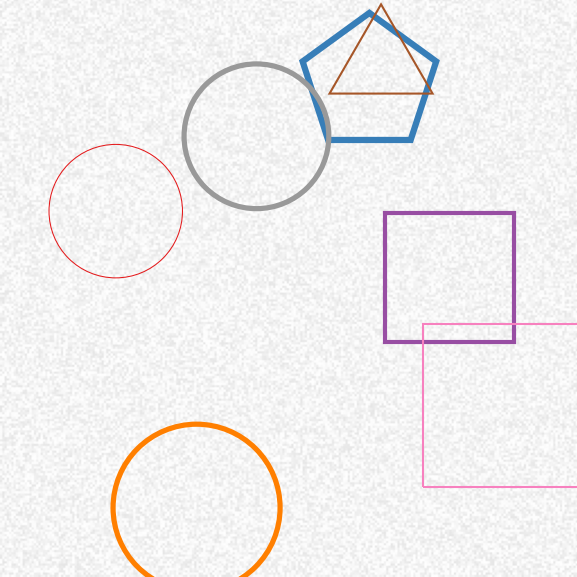[{"shape": "circle", "thickness": 0.5, "radius": 0.58, "center": [0.2, 0.634]}, {"shape": "pentagon", "thickness": 3, "radius": 0.61, "center": [0.64, 0.855]}, {"shape": "square", "thickness": 2, "radius": 0.56, "center": [0.778, 0.518]}, {"shape": "circle", "thickness": 2.5, "radius": 0.72, "center": [0.34, 0.12]}, {"shape": "triangle", "thickness": 1, "radius": 0.51, "center": [0.66, 0.889]}, {"shape": "square", "thickness": 1, "radius": 0.71, "center": [0.874, 0.298]}, {"shape": "circle", "thickness": 2.5, "radius": 0.63, "center": [0.444, 0.763]}]